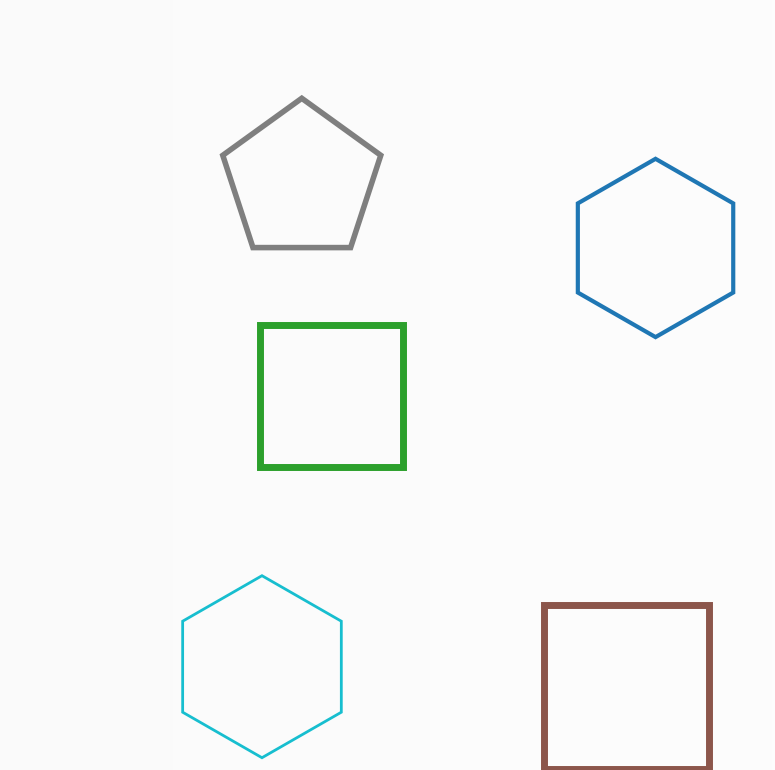[{"shape": "hexagon", "thickness": 1.5, "radius": 0.58, "center": [0.846, 0.678]}, {"shape": "square", "thickness": 2.5, "radius": 0.46, "center": [0.428, 0.486]}, {"shape": "square", "thickness": 2.5, "radius": 0.53, "center": [0.808, 0.108]}, {"shape": "pentagon", "thickness": 2, "radius": 0.54, "center": [0.389, 0.765]}, {"shape": "hexagon", "thickness": 1, "radius": 0.59, "center": [0.338, 0.134]}]